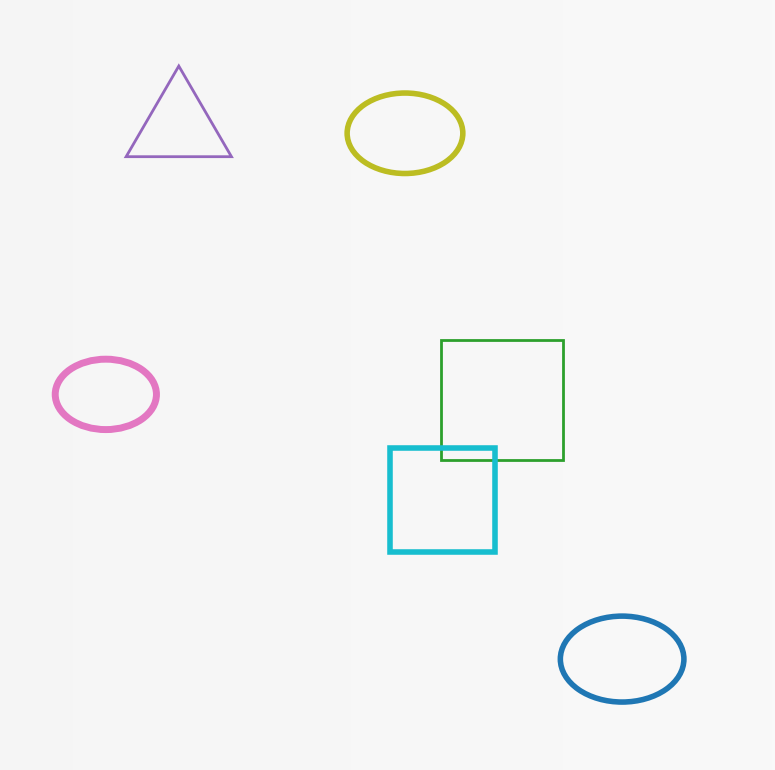[{"shape": "oval", "thickness": 2, "radius": 0.4, "center": [0.803, 0.144]}, {"shape": "square", "thickness": 1, "radius": 0.39, "center": [0.648, 0.481]}, {"shape": "triangle", "thickness": 1, "radius": 0.39, "center": [0.231, 0.836]}, {"shape": "oval", "thickness": 2.5, "radius": 0.33, "center": [0.137, 0.488]}, {"shape": "oval", "thickness": 2, "radius": 0.37, "center": [0.523, 0.827]}, {"shape": "square", "thickness": 2, "radius": 0.34, "center": [0.571, 0.35]}]